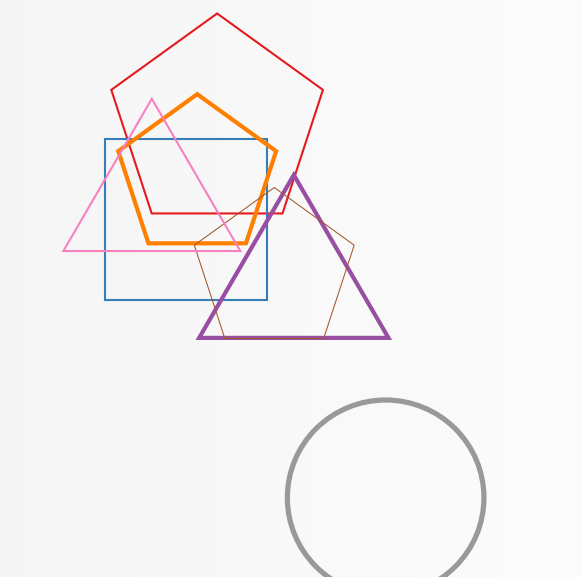[{"shape": "pentagon", "thickness": 1, "radius": 0.96, "center": [0.374, 0.784]}, {"shape": "square", "thickness": 1, "radius": 0.7, "center": [0.32, 0.619]}, {"shape": "triangle", "thickness": 2, "radius": 0.94, "center": [0.505, 0.508]}, {"shape": "pentagon", "thickness": 2, "radius": 0.71, "center": [0.339, 0.693]}, {"shape": "pentagon", "thickness": 0.5, "radius": 0.72, "center": [0.472, 0.53]}, {"shape": "triangle", "thickness": 1, "radius": 0.88, "center": [0.261, 0.652]}, {"shape": "circle", "thickness": 2.5, "radius": 0.85, "center": [0.663, 0.137]}]